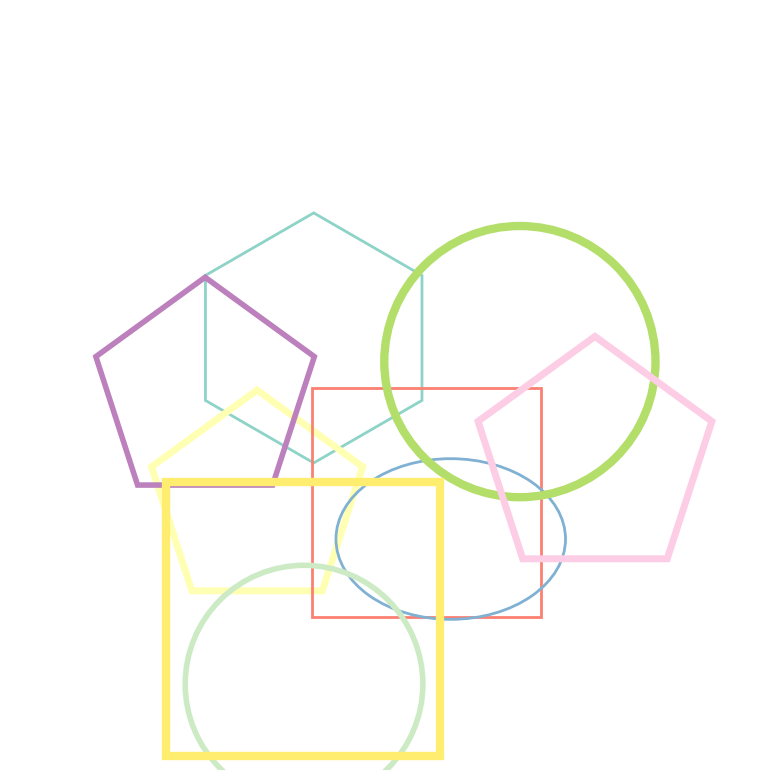[{"shape": "hexagon", "thickness": 1, "radius": 0.81, "center": [0.407, 0.561]}, {"shape": "pentagon", "thickness": 2.5, "radius": 0.72, "center": [0.334, 0.349]}, {"shape": "square", "thickness": 1, "radius": 0.74, "center": [0.554, 0.347]}, {"shape": "oval", "thickness": 1, "radius": 0.75, "center": [0.585, 0.3]}, {"shape": "circle", "thickness": 3, "radius": 0.88, "center": [0.675, 0.53]}, {"shape": "pentagon", "thickness": 2.5, "radius": 0.8, "center": [0.773, 0.403]}, {"shape": "pentagon", "thickness": 2, "radius": 0.75, "center": [0.266, 0.491]}, {"shape": "circle", "thickness": 2, "radius": 0.77, "center": [0.395, 0.112]}, {"shape": "square", "thickness": 3, "radius": 0.89, "center": [0.394, 0.196]}]